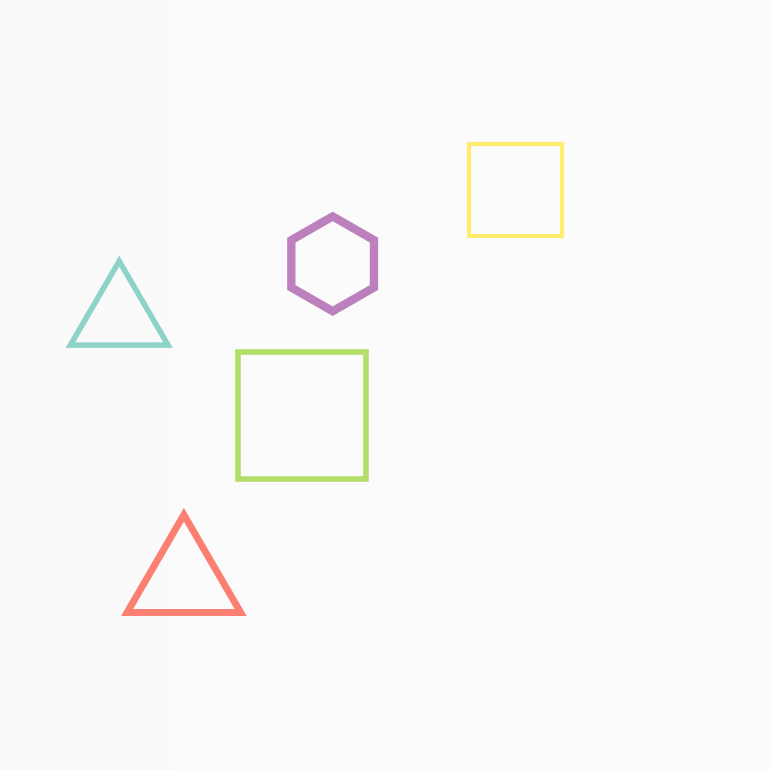[{"shape": "triangle", "thickness": 2, "radius": 0.36, "center": [0.154, 0.588]}, {"shape": "triangle", "thickness": 2.5, "radius": 0.42, "center": [0.237, 0.247]}, {"shape": "square", "thickness": 2, "radius": 0.41, "center": [0.39, 0.46]}, {"shape": "hexagon", "thickness": 3, "radius": 0.31, "center": [0.429, 0.657]}, {"shape": "square", "thickness": 1.5, "radius": 0.3, "center": [0.665, 0.753]}]